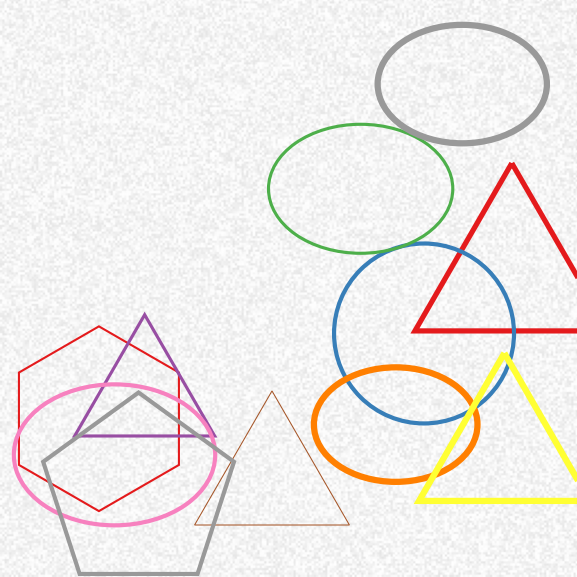[{"shape": "hexagon", "thickness": 1, "radius": 0.8, "center": [0.171, 0.274]}, {"shape": "triangle", "thickness": 2.5, "radius": 0.97, "center": [0.886, 0.523]}, {"shape": "circle", "thickness": 2, "radius": 0.78, "center": [0.734, 0.422]}, {"shape": "oval", "thickness": 1.5, "radius": 0.8, "center": [0.624, 0.672]}, {"shape": "triangle", "thickness": 1.5, "radius": 0.7, "center": [0.25, 0.314]}, {"shape": "oval", "thickness": 3, "radius": 0.71, "center": [0.685, 0.264]}, {"shape": "triangle", "thickness": 3, "radius": 0.85, "center": [0.873, 0.217]}, {"shape": "triangle", "thickness": 0.5, "radius": 0.77, "center": [0.471, 0.167]}, {"shape": "oval", "thickness": 2, "radius": 0.87, "center": [0.198, 0.212]}, {"shape": "oval", "thickness": 3, "radius": 0.73, "center": [0.8, 0.854]}, {"shape": "pentagon", "thickness": 2, "radius": 0.87, "center": [0.24, 0.146]}]